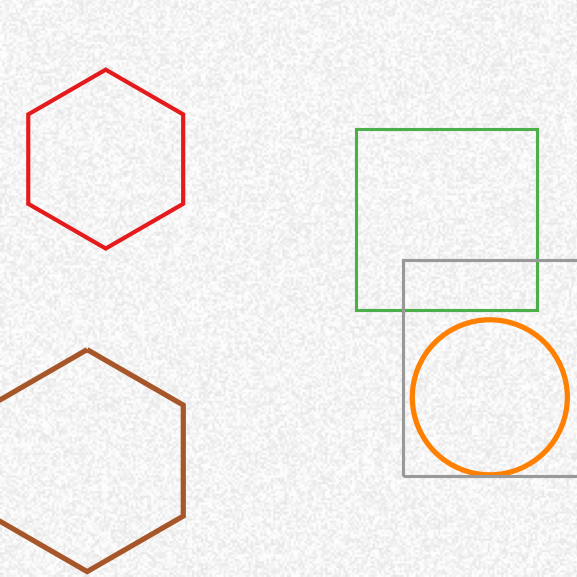[{"shape": "hexagon", "thickness": 2, "radius": 0.77, "center": [0.183, 0.724]}, {"shape": "square", "thickness": 1.5, "radius": 0.78, "center": [0.774, 0.62]}, {"shape": "circle", "thickness": 2.5, "radius": 0.67, "center": [0.848, 0.311]}, {"shape": "hexagon", "thickness": 2.5, "radius": 0.96, "center": [0.151, 0.202]}, {"shape": "square", "thickness": 1.5, "radius": 0.93, "center": [0.884, 0.362]}]